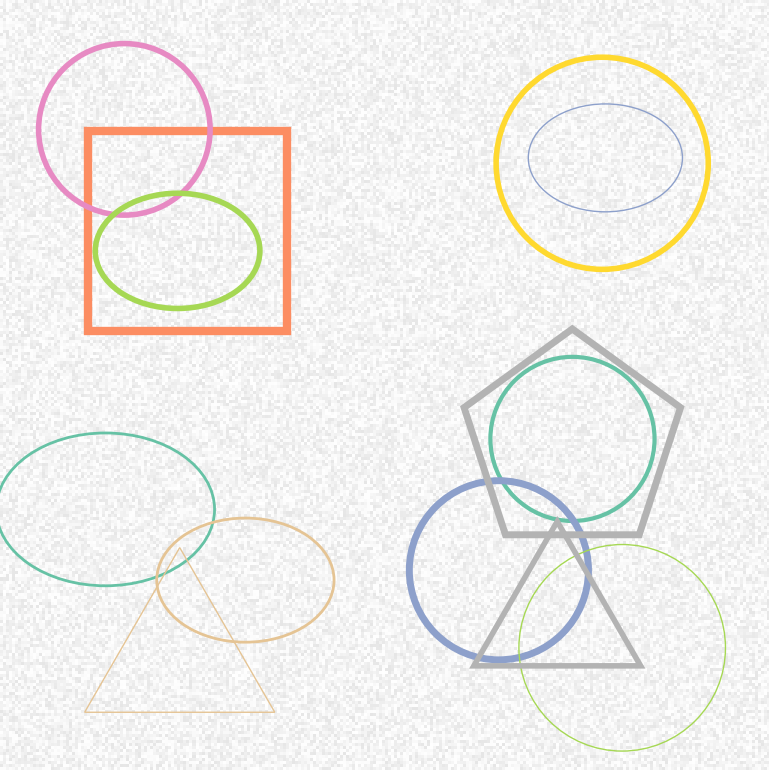[{"shape": "circle", "thickness": 1.5, "radius": 0.53, "center": [0.743, 0.43]}, {"shape": "oval", "thickness": 1, "radius": 0.71, "center": [0.137, 0.338]}, {"shape": "square", "thickness": 3, "radius": 0.65, "center": [0.243, 0.7]}, {"shape": "oval", "thickness": 0.5, "radius": 0.5, "center": [0.786, 0.795]}, {"shape": "circle", "thickness": 2.5, "radius": 0.58, "center": [0.648, 0.259]}, {"shape": "circle", "thickness": 2, "radius": 0.56, "center": [0.161, 0.832]}, {"shape": "circle", "thickness": 0.5, "radius": 0.67, "center": [0.808, 0.159]}, {"shape": "oval", "thickness": 2, "radius": 0.53, "center": [0.231, 0.674]}, {"shape": "circle", "thickness": 2, "radius": 0.69, "center": [0.782, 0.788]}, {"shape": "triangle", "thickness": 0.5, "radius": 0.71, "center": [0.233, 0.146]}, {"shape": "oval", "thickness": 1, "radius": 0.58, "center": [0.319, 0.247]}, {"shape": "triangle", "thickness": 2, "radius": 0.63, "center": [0.724, 0.198]}, {"shape": "pentagon", "thickness": 2.5, "radius": 0.74, "center": [0.743, 0.425]}]